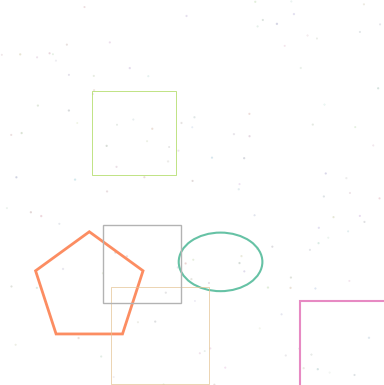[{"shape": "oval", "thickness": 1.5, "radius": 0.54, "center": [0.573, 0.32]}, {"shape": "pentagon", "thickness": 2, "radius": 0.73, "center": [0.232, 0.251]}, {"shape": "square", "thickness": 1.5, "radius": 0.59, "center": [0.897, 0.102]}, {"shape": "square", "thickness": 0.5, "radius": 0.54, "center": [0.349, 0.654]}, {"shape": "square", "thickness": 0.5, "radius": 0.63, "center": [0.416, 0.129]}, {"shape": "square", "thickness": 1, "radius": 0.51, "center": [0.368, 0.314]}]